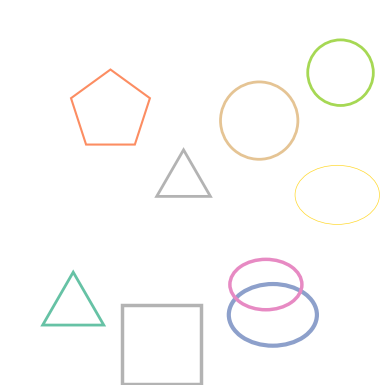[{"shape": "triangle", "thickness": 2, "radius": 0.46, "center": [0.19, 0.201]}, {"shape": "pentagon", "thickness": 1.5, "radius": 0.54, "center": [0.287, 0.712]}, {"shape": "oval", "thickness": 3, "radius": 0.57, "center": [0.709, 0.182]}, {"shape": "oval", "thickness": 2.5, "radius": 0.47, "center": [0.691, 0.261]}, {"shape": "circle", "thickness": 2, "radius": 0.43, "center": [0.884, 0.811]}, {"shape": "oval", "thickness": 0.5, "radius": 0.55, "center": [0.876, 0.494]}, {"shape": "circle", "thickness": 2, "radius": 0.5, "center": [0.673, 0.687]}, {"shape": "triangle", "thickness": 2, "radius": 0.4, "center": [0.477, 0.53]}, {"shape": "square", "thickness": 2.5, "radius": 0.51, "center": [0.42, 0.105]}]